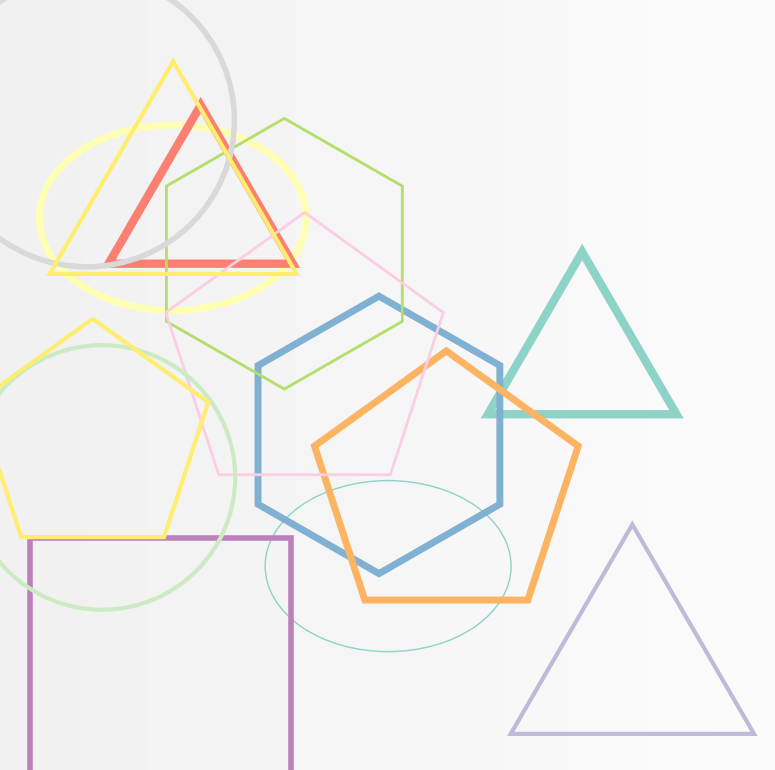[{"shape": "oval", "thickness": 0.5, "radius": 0.79, "center": [0.501, 0.265]}, {"shape": "triangle", "thickness": 3, "radius": 0.7, "center": [0.751, 0.532]}, {"shape": "oval", "thickness": 2.5, "radius": 0.86, "center": [0.223, 0.717]}, {"shape": "triangle", "thickness": 1.5, "radius": 0.91, "center": [0.816, 0.138]}, {"shape": "triangle", "thickness": 3, "radius": 0.69, "center": [0.259, 0.726]}, {"shape": "hexagon", "thickness": 2.5, "radius": 0.9, "center": [0.489, 0.435]}, {"shape": "pentagon", "thickness": 2.5, "radius": 0.89, "center": [0.576, 0.365]}, {"shape": "hexagon", "thickness": 1, "radius": 0.88, "center": [0.367, 0.67]}, {"shape": "pentagon", "thickness": 1, "radius": 0.94, "center": [0.393, 0.536]}, {"shape": "circle", "thickness": 2, "radius": 0.95, "center": [0.112, 0.844]}, {"shape": "square", "thickness": 2, "radius": 0.84, "center": [0.207, 0.133]}, {"shape": "circle", "thickness": 1.5, "radius": 0.86, "center": [0.132, 0.38]}, {"shape": "triangle", "thickness": 1.5, "radius": 0.92, "center": [0.223, 0.736]}, {"shape": "pentagon", "thickness": 1.5, "radius": 0.78, "center": [0.12, 0.429]}]